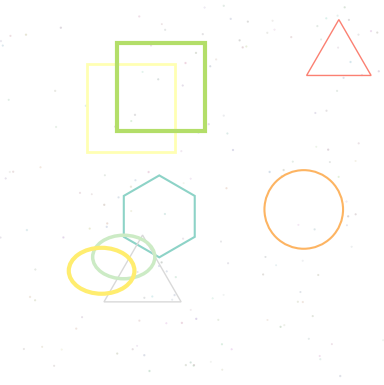[{"shape": "hexagon", "thickness": 1.5, "radius": 0.53, "center": [0.414, 0.438]}, {"shape": "square", "thickness": 2, "radius": 0.57, "center": [0.34, 0.72]}, {"shape": "triangle", "thickness": 1, "radius": 0.48, "center": [0.88, 0.852]}, {"shape": "circle", "thickness": 1.5, "radius": 0.51, "center": [0.789, 0.456]}, {"shape": "square", "thickness": 3, "radius": 0.57, "center": [0.419, 0.773]}, {"shape": "triangle", "thickness": 1, "radius": 0.58, "center": [0.37, 0.274]}, {"shape": "oval", "thickness": 2.5, "radius": 0.4, "center": [0.321, 0.332]}, {"shape": "oval", "thickness": 3, "radius": 0.43, "center": [0.264, 0.297]}]